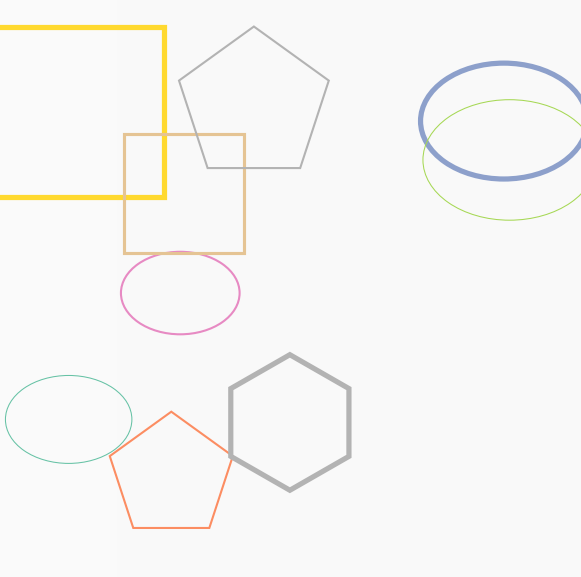[{"shape": "oval", "thickness": 0.5, "radius": 0.54, "center": [0.118, 0.273]}, {"shape": "pentagon", "thickness": 1, "radius": 0.56, "center": [0.295, 0.175]}, {"shape": "oval", "thickness": 2.5, "radius": 0.72, "center": [0.867, 0.789]}, {"shape": "oval", "thickness": 1, "radius": 0.51, "center": [0.31, 0.492]}, {"shape": "oval", "thickness": 0.5, "radius": 0.75, "center": [0.877, 0.722]}, {"shape": "square", "thickness": 2.5, "radius": 0.73, "center": [0.136, 0.805]}, {"shape": "square", "thickness": 1.5, "radius": 0.51, "center": [0.316, 0.664]}, {"shape": "hexagon", "thickness": 2.5, "radius": 0.59, "center": [0.499, 0.268]}, {"shape": "pentagon", "thickness": 1, "radius": 0.68, "center": [0.437, 0.818]}]